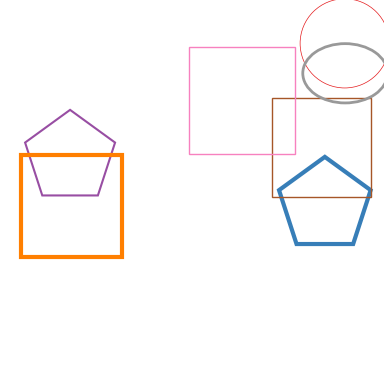[{"shape": "circle", "thickness": 0.5, "radius": 0.58, "center": [0.895, 0.887]}, {"shape": "pentagon", "thickness": 3, "radius": 0.63, "center": [0.844, 0.467]}, {"shape": "pentagon", "thickness": 1.5, "radius": 0.61, "center": [0.182, 0.592]}, {"shape": "square", "thickness": 3, "radius": 0.66, "center": [0.186, 0.465]}, {"shape": "square", "thickness": 1, "radius": 0.64, "center": [0.835, 0.618]}, {"shape": "square", "thickness": 1, "radius": 0.69, "center": [0.628, 0.739]}, {"shape": "oval", "thickness": 2, "radius": 0.55, "center": [0.896, 0.81]}]